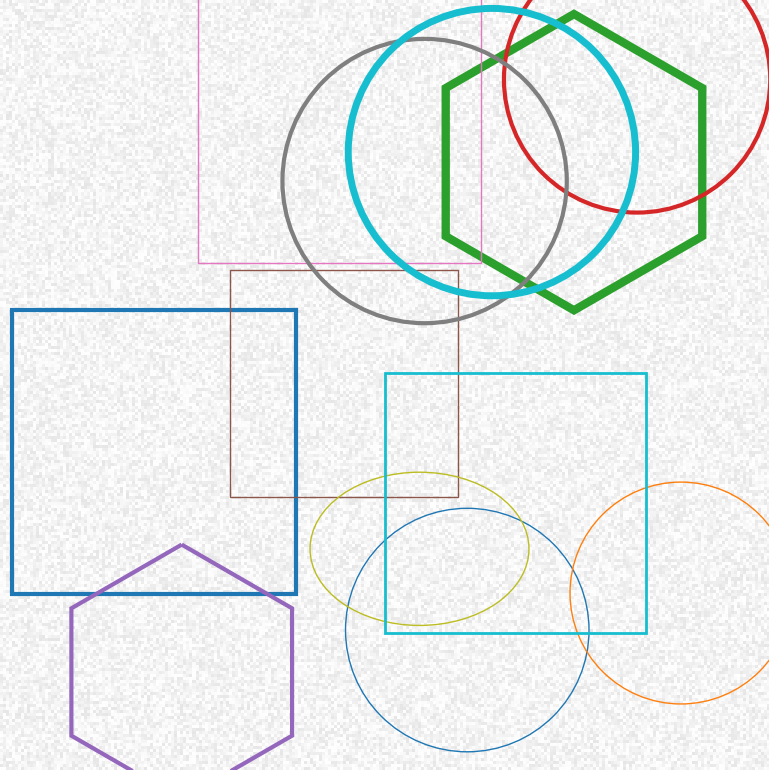[{"shape": "circle", "thickness": 0.5, "radius": 0.79, "center": [0.607, 0.182]}, {"shape": "square", "thickness": 1.5, "radius": 0.92, "center": [0.2, 0.413]}, {"shape": "circle", "thickness": 0.5, "radius": 0.72, "center": [0.884, 0.23]}, {"shape": "hexagon", "thickness": 3, "radius": 0.96, "center": [0.745, 0.789]}, {"shape": "circle", "thickness": 1.5, "radius": 0.86, "center": [0.827, 0.897]}, {"shape": "hexagon", "thickness": 1.5, "radius": 0.83, "center": [0.236, 0.127]}, {"shape": "square", "thickness": 0.5, "radius": 0.74, "center": [0.447, 0.502]}, {"shape": "square", "thickness": 0.5, "radius": 0.92, "center": [0.441, 0.841]}, {"shape": "circle", "thickness": 1.5, "radius": 0.92, "center": [0.551, 0.765]}, {"shape": "oval", "thickness": 0.5, "radius": 0.71, "center": [0.545, 0.287]}, {"shape": "circle", "thickness": 2.5, "radius": 0.93, "center": [0.639, 0.802]}, {"shape": "square", "thickness": 1, "radius": 0.85, "center": [0.669, 0.347]}]